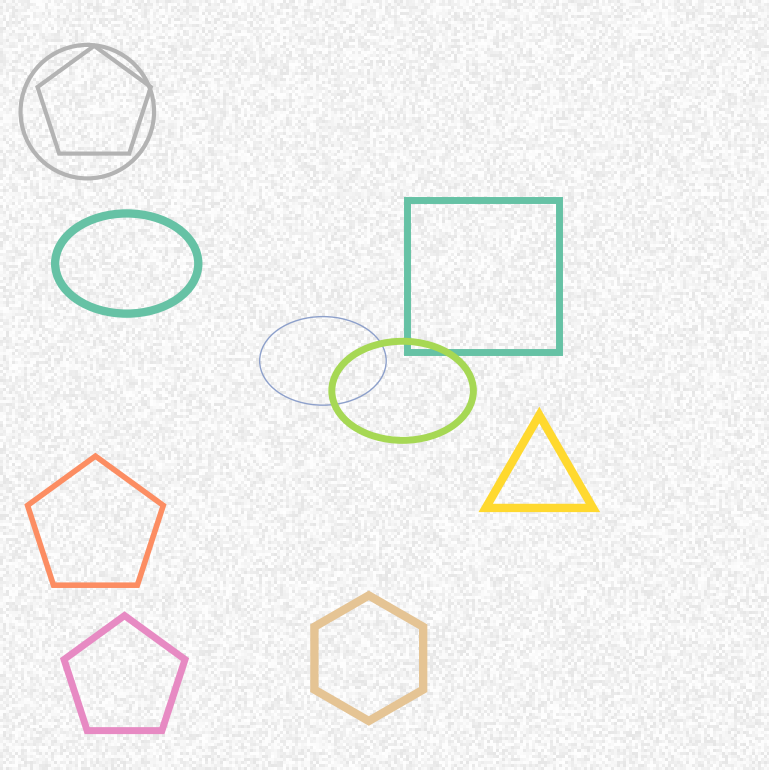[{"shape": "oval", "thickness": 3, "radius": 0.46, "center": [0.165, 0.658]}, {"shape": "square", "thickness": 2.5, "radius": 0.49, "center": [0.627, 0.642]}, {"shape": "pentagon", "thickness": 2, "radius": 0.46, "center": [0.124, 0.315]}, {"shape": "oval", "thickness": 0.5, "radius": 0.41, "center": [0.419, 0.531]}, {"shape": "pentagon", "thickness": 2.5, "radius": 0.41, "center": [0.162, 0.118]}, {"shape": "oval", "thickness": 2.5, "radius": 0.46, "center": [0.523, 0.492]}, {"shape": "triangle", "thickness": 3, "radius": 0.4, "center": [0.7, 0.381]}, {"shape": "hexagon", "thickness": 3, "radius": 0.41, "center": [0.479, 0.145]}, {"shape": "circle", "thickness": 1.5, "radius": 0.43, "center": [0.113, 0.855]}, {"shape": "pentagon", "thickness": 1.5, "radius": 0.39, "center": [0.122, 0.863]}]